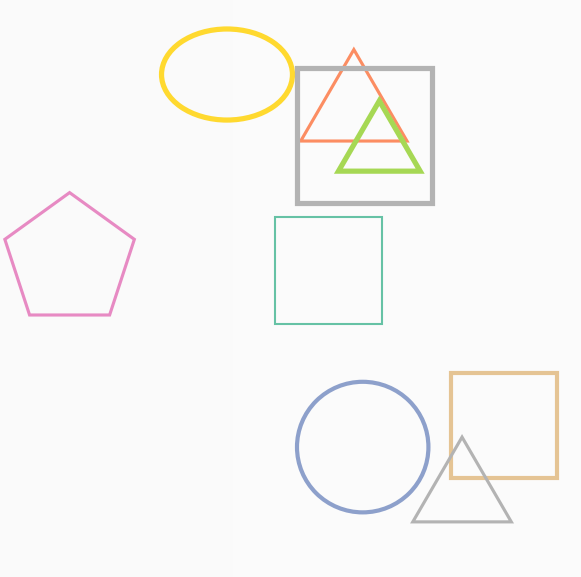[{"shape": "square", "thickness": 1, "radius": 0.46, "center": [0.565, 0.531]}, {"shape": "triangle", "thickness": 1.5, "radius": 0.53, "center": [0.609, 0.808]}, {"shape": "circle", "thickness": 2, "radius": 0.57, "center": [0.624, 0.225]}, {"shape": "pentagon", "thickness": 1.5, "radius": 0.59, "center": [0.12, 0.548]}, {"shape": "triangle", "thickness": 2.5, "radius": 0.41, "center": [0.653, 0.743]}, {"shape": "oval", "thickness": 2.5, "radius": 0.56, "center": [0.391, 0.87]}, {"shape": "square", "thickness": 2, "radius": 0.46, "center": [0.867, 0.262]}, {"shape": "square", "thickness": 2.5, "radius": 0.58, "center": [0.627, 0.764]}, {"shape": "triangle", "thickness": 1.5, "radius": 0.49, "center": [0.795, 0.144]}]